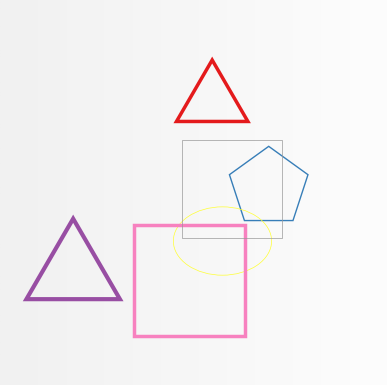[{"shape": "triangle", "thickness": 2.5, "radius": 0.53, "center": [0.548, 0.738]}, {"shape": "pentagon", "thickness": 1, "radius": 0.53, "center": [0.693, 0.513]}, {"shape": "triangle", "thickness": 3, "radius": 0.7, "center": [0.189, 0.293]}, {"shape": "oval", "thickness": 0.5, "radius": 0.63, "center": [0.574, 0.374]}, {"shape": "square", "thickness": 2.5, "radius": 0.72, "center": [0.489, 0.273]}, {"shape": "square", "thickness": 0.5, "radius": 0.64, "center": [0.599, 0.509]}]